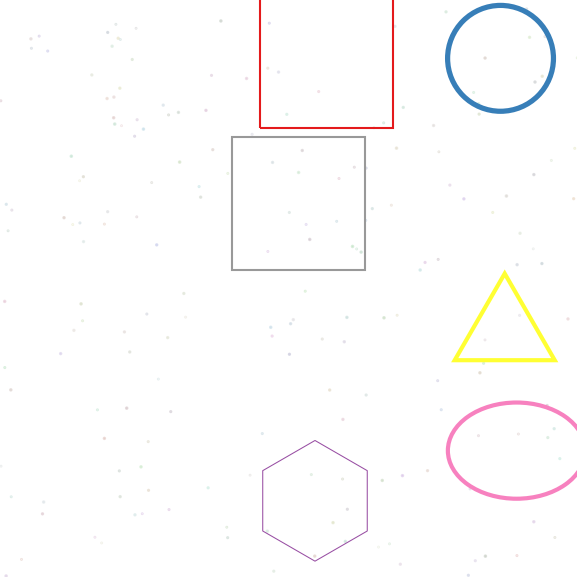[{"shape": "square", "thickness": 1, "radius": 0.57, "center": [0.565, 0.892]}, {"shape": "circle", "thickness": 2.5, "radius": 0.46, "center": [0.867, 0.898]}, {"shape": "hexagon", "thickness": 0.5, "radius": 0.52, "center": [0.545, 0.132]}, {"shape": "triangle", "thickness": 2, "radius": 0.5, "center": [0.874, 0.425]}, {"shape": "oval", "thickness": 2, "radius": 0.59, "center": [0.895, 0.219]}, {"shape": "square", "thickness": 1, "radius": 0.58, "center": [0.517, 0.647]}]